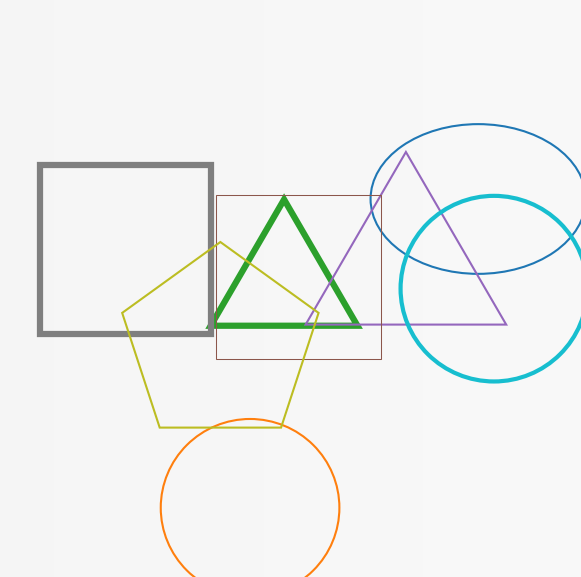[{"shape": "oval", "thickness": 1, "radius": 0.93, "center": [0.823, 0.655]}, {"shape": "circle", "thickness": 1, "radius": 0.77, "center": [0.43, 0.12]}, {"shape": "triangle", "thickness": 3, "radius": 0.73, "center": [0.489, 0.508]}, {"shape": "triangle", "thickness": 1, "radius": 1.0, "center": [0.698, 0.537]}, {"shape": "square", "thickness": 0.5, "radius": 0.71, "center": [0.514, 0.519]}, {"shape": "square", "thickness": 3, "radius": 0.73, "center": [0.216, 0.567]}, {"shape": "pentagon", "thickness": 1, "radius": 0.89, "center": [0.379, 0.402]}, {"shape": "circle", "thickness": 2, "radius": 0.8, "center": [0.85, 0.499]}]